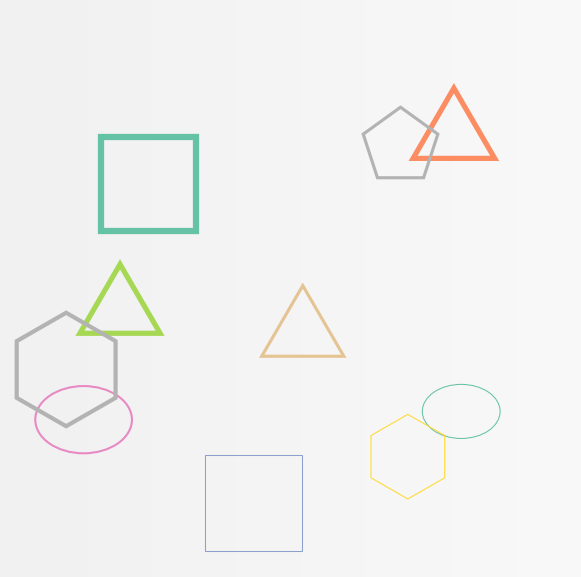[{"shape": "oval", "thickness": 0.5, "radius": 0.33, "center": [0.794, 0.287]}, {"shape": "square", "thickness": 3, "radius": 0.41, "center": [0.255, 0.681]}, {"shape": "triangle", "thickness": 2.5, "radius": 0.41, "center": [0.781, 0.765]}, {"shape": "square", "thickness": 0.5, "radius": 0.42, "center": [0.436, 0.128]}, {"shape": "oval", "thickness": 1, "radius": 0.42, "center": [0.144, 0.272]}, {"shape": "triangle", "thickness": 2.5, "radius": 0.4, "center": [0.206, 0.462]}, {"shape": "hexagon", "thickness": 0.5, "radius": 0.37, "center": [0.702, 0.208]}, {"shape": "triangle", "thickness": 1.5, "radius": 0.41, "center": [0.521, 0.423]}, {"shape": "hexagon", "thickness": 2, "radius": 0.49, "center": [0.114, 0.359]}, {"shape": "pentagon", "thickness": 1.5, "radius": 0.34, "center": [0.689, 0.746]}]